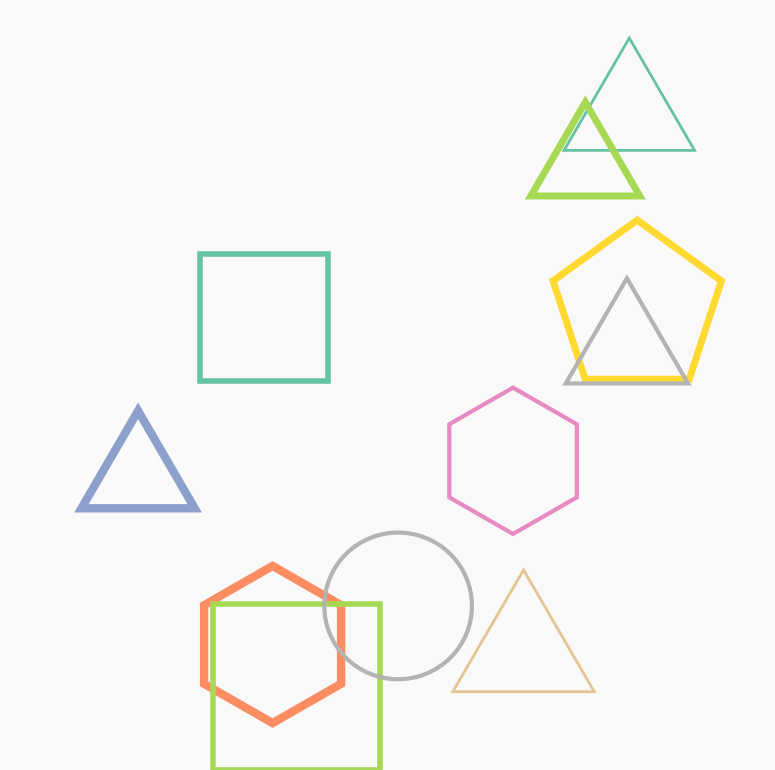[{"shape": "triangle", "thickness": 1, "radius": 0.49, "center": [0.812, 0.853]}, {"shape": "square", "thickness": 2, "radius": 0.41, "center": [0.34, 0.588]}, {"shape": "hexagon", "thickness": 3, "radius": 0.51, "center": [0.352, 0.163]}, {"shape": "triangle", "thickness": 3, "radius": 0.42, "center": [0.178, 0.382]}, {"shape": "hexagon", "thickness": 1.5, "radius": 0.47, "center": [0.662, 0.402]}, {"shape": "square", "thickness": 2, "radius": 0.54, "center": [0.382, 0.107]}, {"shape": "triangle", "thickness": 2.5, "radius": 0.41, "center": [0.755, 0.786]}, {"shape": "pentagon", "thickness": 2.5, "radius": 0.57, "center": [0.822, 0.6]}, {"shape": "triangle", "thickness": 1, "radius": 0.53, "center": [0.676, 0.154]}, {"shape": "circle", "thickness": 1.5, "radius": 0.48, "center": [0.514, 0.213]}, {"shape": "triangle", "thickness": 1.5, "radius": 0.46, "center": [0.809, 0.548]}]